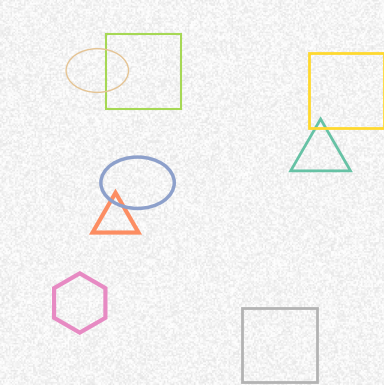[{"shape": "triangle", "thickness": 2, "radius": 0.45, "center": [0.833, 0.601]}, {"shape": "triangle", "thickness": 3, "radius": 0.34, "center": [0.3, 0.43]}, {"shape": "oval", "thickness": 2.5, "radius": 0.48, "center": [0.357, 0.525]}, {"shape": "hexagon", "thickness": 3, "radius": 0.38, "center": [0.207, 0.213]}, {"shape": "square", "thickness": 1.5, "radius": 0.49, "center": [0.372, 0.813]}, {"shape": "square", "thickness": 2, "radius": 0.49, "center": [0.9, 0.765]}, {"shape": "oval", "thickness": 1, "radius": 0.41, "center": [0.253, 0.817]}, {"shape": "square", "thickness": 2, "radius": 0.49, "center": [0.727, 0.104]}]